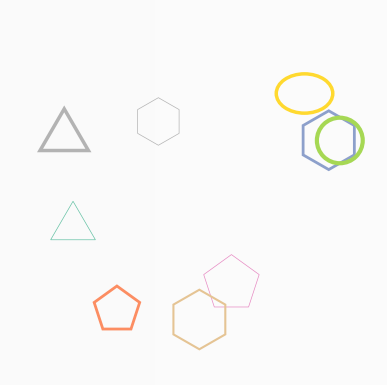[{"shape": "triangle", "thickness": 0.5, "radius": 0.33, "center": [0.188, 0.411]}, {"shape": "pentagon", "thickness": 2, "radius": 0.31, "center": [0.302, 0.195]}, {"shape": "hexagon", "thickness": 2, "radius": 0.38, "center": [0.848, 0.636]}, {"shape": "pentagon", "thickness": 0.5, "radius": 0.38, "center": [0.597, 0.264]}, {"shape": "circle", "thickness": 3, "radius": 0.3, "center": [0.877, 0.635]}, {"shape": "oval", "thickness": 2.5, "radius": 0.36, "center": [0.786, 0.757]}, {"shape": "hexagon", "thickness": 1.5, "radius": 0.39, "center": [0.514, 0.17]}, {"shape": "triangle", "thickness": 2.5, "radius": 0.36, "center": [0.166, 0.645]}, {"shape": "hexagon", "thickness": 0.5, "radius": 0.31, "center": [0.409, 0.684]}]